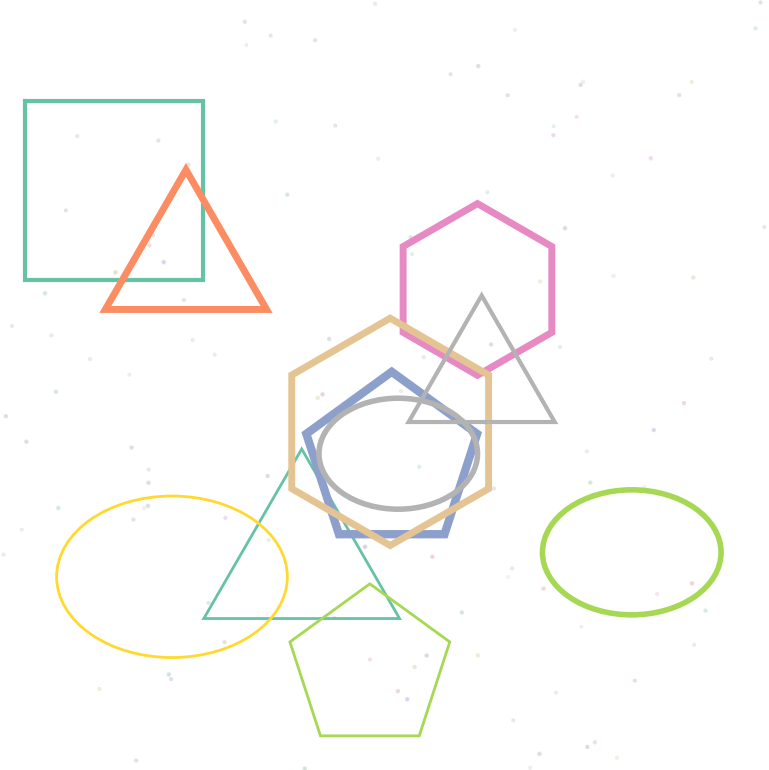[{"shape": "triangle", "thickness": 1, "radius": 0.73, "center": [0.392, 0.27]}, {"shape": "square", "thickness": 1.5, "radius": 0.58, "center": [0.148, 0.753]}, {"shape": "triangle", "thickness": 2.5, "radius": 0.6, "center": [0.241, 0.659]}, {"shape": "pentagon", "thickness": 3, "radius": 0.58, "center": [0.509, 0.401]}, {"shape": "hexagon", "thickness": 2.5, "radius": 0.56, "center": [0.62, 0.624]}, {"shape": "oval", "thickness": 2, "radius": 0.58, "center": [0.82, 0.283]}, {"shape": "pentagon", "thickness": 1, "radius": 0.55, "center": [0.48, 0.133]}, {"shape": "oval", "thickness": 1, "radius": 0.75, "center": [0.223, 0.251]}, {"shape": "hexagon", "thickness": 2.5, "radius": 0.74, "center": [0.507, 0.439]}, {"shape": "oval", "thickness": 2, "radius": 0.51, "center": [0.517, 0.411]}, {"shape": "triangle", "thickness": 1.5, "radius": 0.55, "center": [0.626, 0.507]}]